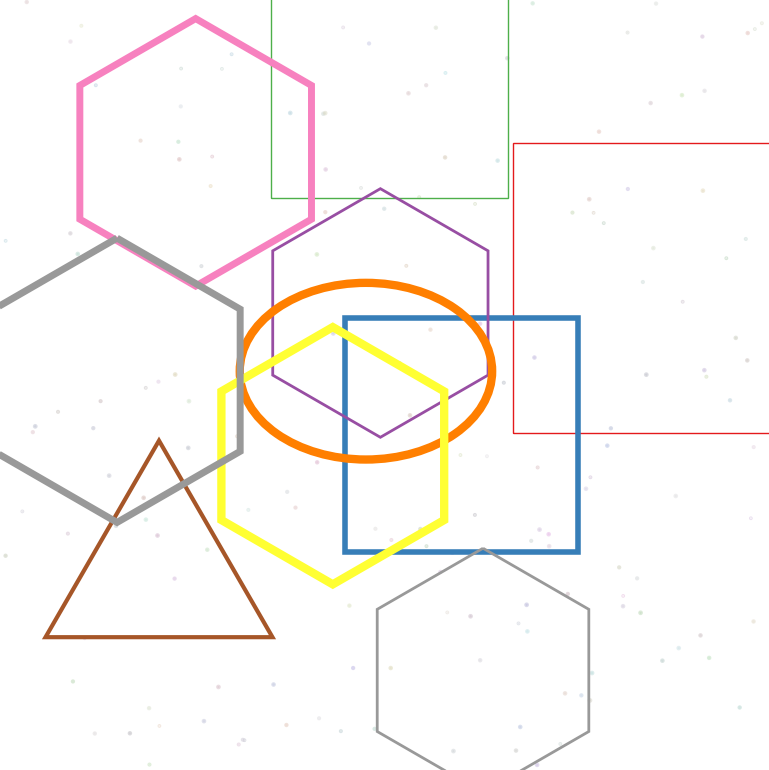[{"shape": "square", "thickness": 0.5, "radius": 0.94, "center": [0.855, 0.626]}, {"shape": "square", "thickness": 2, "radius": 0.76, "center": [0.6, 0.435]}, {"shape": "square", "thickness": 0.5, "radius": 0.77, "center": [0.506, 0.897]}, {"shape": "hexagon", "thickness": 1, "radius": 0.81, "center": [0.494, 0.594]}, {"shape": "oval", "thickness": 3, "radius": 0.82, "center": [0.475, 0.518]}, {"shape": "hexagon", "thickness": 3, "radius": 0.84, "center": [0.432, 0.408]}, {"shape": "triangle", "thickness": 1.5, "radius": 0.85, "center": [0.206, 0.258]}, {"shape": "hexagon", "thickness": 2.5, "radius": 0.87, "center": [0.254, 0.802]}, {"shape": "hexagon", "thickness": 2.5, "radius": 0.92, "center": [0.152, 0.506]}, {"shape": "hexagon", "thickness": 1, "radius": 0.79, "center": [0.627, 0.129]}]